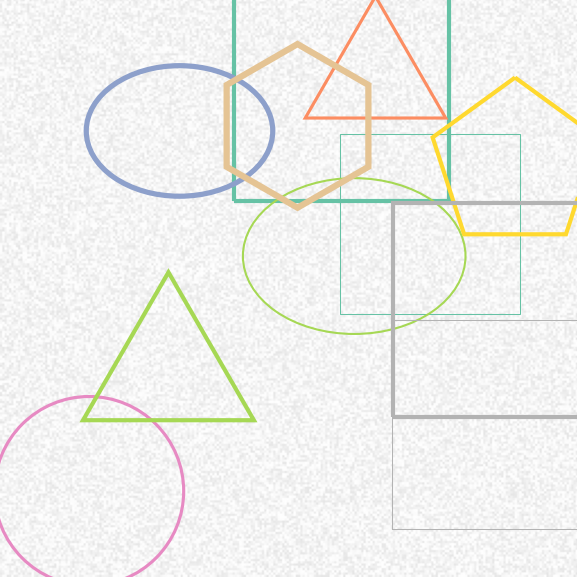[{"shape": "square", "thickness": 2, "radius": 0.93, "center": [0.591, 0.837]}, {"shape": "square", "thickness": 0.5, "radius": 0.78, "center": [0.744, 0.612]}, {"shape": "triangle", "thickness": 1.5, "radius": 0.7, "center": [0.65, 0.865]}, {"shape": "oval", "thickness": 2.5, "radius": 0.81, "center": [0.311, 0.772]}, {"shape": "circle", "thickness": 1.5, "radius": 0.82, "center": [0.154, 0.149]}, {"shape": "oval", "thickness": 1, "radius": 0.96, "center": [0.613, 0.556]}, {"shape": "triangle", "thickness": 2, "radius": 0.85, "center": [0.292, 0.357]}, {"shape": "pentagon", "thickness": 2, "radius": 0.75, "center": [0.892, 0.715]}, {"shape": "hexagon", "thickness": 3, "radius": 0.71, "center": [0.515, 0.781]}, {"shape": "square", "thickness": 2, "radius": 0.92, "center": [0.865, 0.462]}, {"shape": "square", "thickness": 0.5, "radius": 0.91, "center": [0.861, 0.264]}]